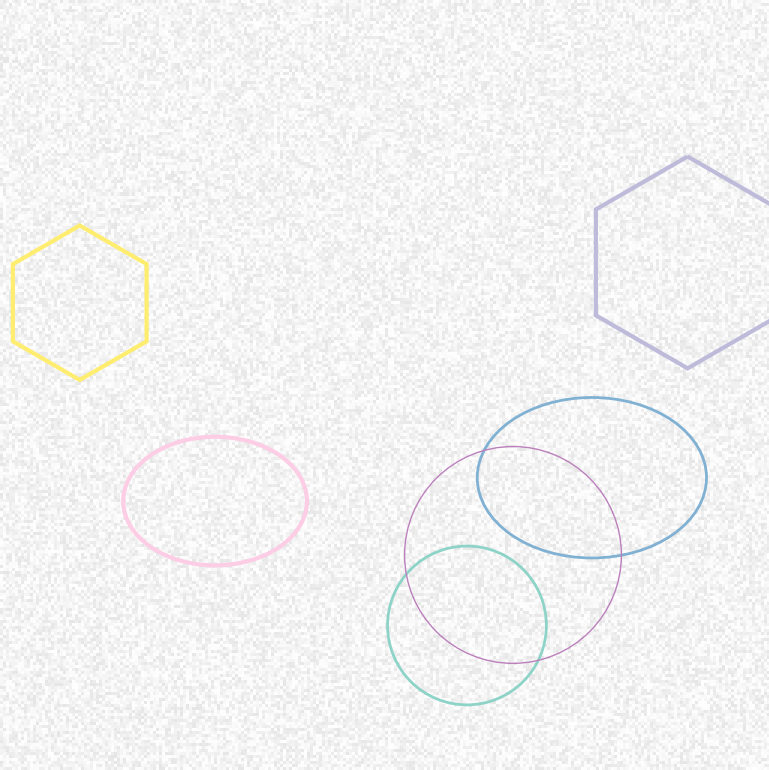[{"shape": "circle", "thickness": 1, "radius": 0.52, "center": [0.606, 0.188]}, {"shape": "hexagon", "thickness": 1.5, "radius": 0.69, "center": [0.893, 0.659]}, {"shape": "oval", "thickness": 1, "radius": 0.74, "center": [0.769, 0.38]}, {"shape": "oval", "thickness": 1.5, "radius": 0.6, "center": [0.279, 0.349]}, {"shape": "circle", "thickness": 0.5, "radius": 0.7, "center": [0.666, 0.279]}, {"shape": "hexagon", "thickness": 1.5, "radius": 0.5, "center": [0.104, 0.607]}]